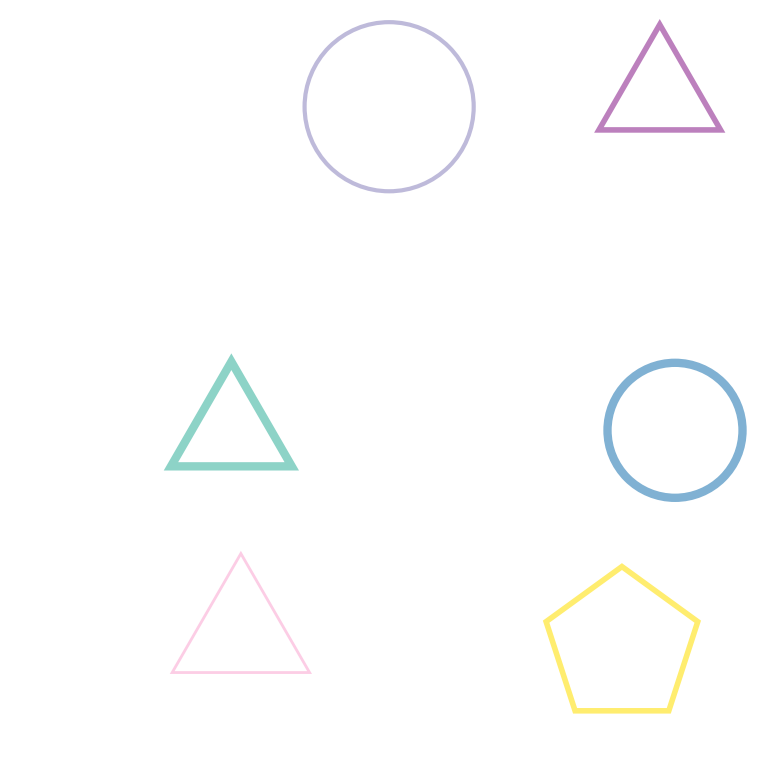[{"shape": "triangle", "thickness": 3, "radius": 0.45, "center": [0.3, 0.44]}, {"shape": "circle", "thickness": 1.5, "radius": 0.55, "center": [0.505, 0.861]}, {"shape": "circle", "thickness": 3, "radius": 0.44, "center": [0.877, 0.441]}, {"shape": "triangle", "thickness": 1, "radius": 0.52, "center": [0.313, 0.178]}, {"shape": "triangle", "thickness": 2, "radius": 0.46, "center": [0.857, 0.877]}, {"shape": "pentagon", "thickness": 2, "radius": 0.52, "center": [0.808, 0.161]}]